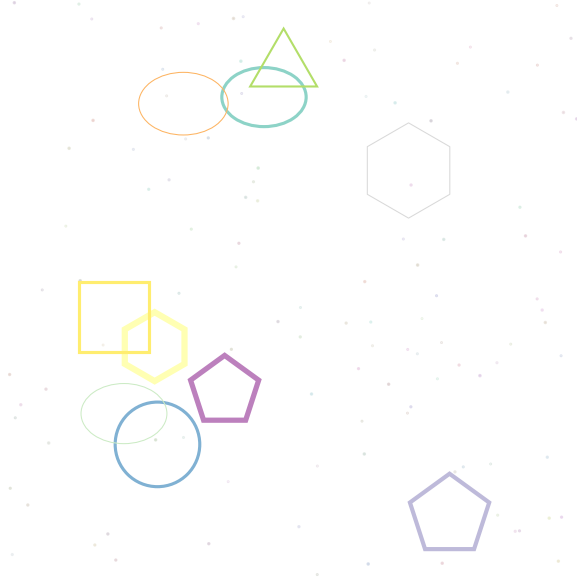[{"shape": "oval", "thickness": 1.5, "radius": 0.37, "center": [0.457, 0.831]}, {"shape": "hexagon", "thickness": 3, "radius": 0.3, "center": [0.268, 0.399]}, {"shape": "pentagon", "thickness": 2, "radius": 0.36, "center": [0.778, 0.107]}, {"shape": "circle", "thickness": 1.5, "radius": 0.37, "center": [0.273, 0.23]}, {"shape": "oval", "thickness": 0.5, "radius": 0.39, "center": [0.318, 0.82]}, {"shape": "triangle", "thickness": 1, "radius": 0.33, "center": [0.491, 0.883]}, {"shape": "hexagon", "thickness": 0.5, "radius": 0.41, "center": [0.707, 0.704]}, {"shape": "pentagon", "thickness": 2.5, "radius": 0.31, "center": [0.389, 0.322]}, {"shape": "oval", "thickness": 0.5, "radius": 0.37, "center": [0.215, 0.283]}, {"shape": "square", "thickness": 1.5, "radius": 0.3, "center": [0.197, 0.45]}]